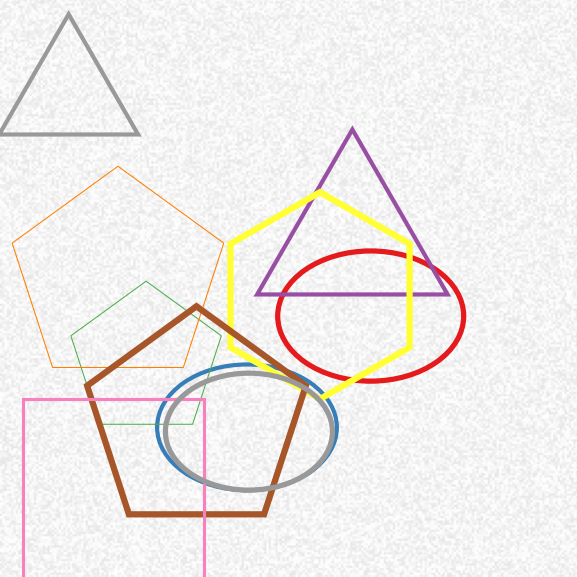[{"shape": "oval", "thickness": 2.5, "radius": 0.81, "center": [0.642, 0.452]}, {"shape": "oval", "thickness": 2, "radius": 0.78, "center": [0.428, 0.259]}, {"shape": "pentagon", "thickness": 0.5, "radius": 0.68, "center": [0.253, 0.375]}, {"shape": "triangle", "thickness": 2, "radius": 0.95, "center": [0.61, 0.584]}, {"shape": "pentagon", "thickness": 0.5, "radius": 0.96, "center": [0.204, 0.519]}, {"shape": "hexagon", "thickness": 3, "radius": 0.9, "center": [0.554, 0.487]}, {"shape": "pentagon", "thickness": 3, "radius": 1.0, "center": [0.34, 0.27]}, {"shape": "square", "thickness": 1.5, "radius": 0.78, "center": [0.197, 0.152]}, {"shape": "triangle", "thickness": 2, "radius": 0.69, "center": [0.119, 0.836]}, {"shape": "oval", "thickness": 2.5, "radius": 0.72, "center": [0.431, 0.252]}]